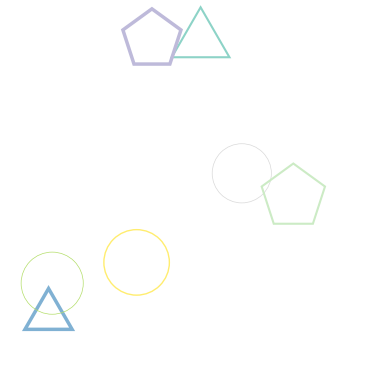[{"shape": "triangle", "thickness": 1.5, "radius": 0.43, "center": [0.521, 0.895]}, {"shape": "pentagon", "thickness": 2.5, "radius": 0.4, "center": [0.395, 0.898]}, {"shape": "triangle", "thickness": 2.5, "radius": 0.35, "center": [0.126, 0.18]}, {"shape": "circle", "thickness": 0.5, "radius": 0.4, "center": [0.136, 0.264]}, {"shape": "circle", "thickness": 0.5, "radius": 0.38, "center": [0.628, 0.55]}, {"shape": "pentagon", "thickness": 1.5, "radius": 0.43, "center": [0.762, 0.489]}, {"shape": "circle", "thickness": 1, "radius": 0.43, "center": [0.355, 0.318]}]